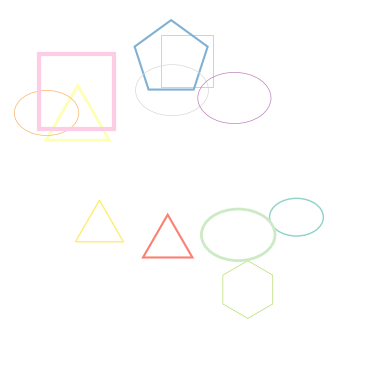[{"shape": "oval", "thickness": 1, "radius": 0.35, "center": [0.77, 0.436]}, {"shape": "triangle", "thickness": 2, "radius": 0.48, "center": [0.202, 0.683]}, {"shape": "square", "thickness": 0.5, "radius": 0.34, "center": [0.485, 0.842]}, {"shape": "triangle", "thickness": 1.5, "radius": 0.37, "center": [0.436, 0.368]}, {"shape": "pentagon", "thickness": 1.5, "radius": 0.5, "center": [0.445, 0.848]}, {"shape": "oval", "thickness": 0.5, "radius": 0.42, "center": [0.121, 0.707]}, {"shape": "hexagon", "thickness": 0.5, "radius": 0.37, "center": [0.644, 0.248]}, {"shape": "square", "thickness": 3, "radius": 0.49, "center": [0.199, 0.763]}, {"shape": "oval", "thickness": 0.5, "radius": 0.47, "center": [0.447, 0.766]}, {"shape": "oval", "thickness": 0.5, "radius": 0.48, "center": [0.609, 0.746]}, {"shape": "oval", "thickness": 2, "radius": 0.48, "center": [0.619, 0.39]}, {"shape": "triangle", "thickness": 1, "radius": 0.36, "center": [0.258, 0.408]}]